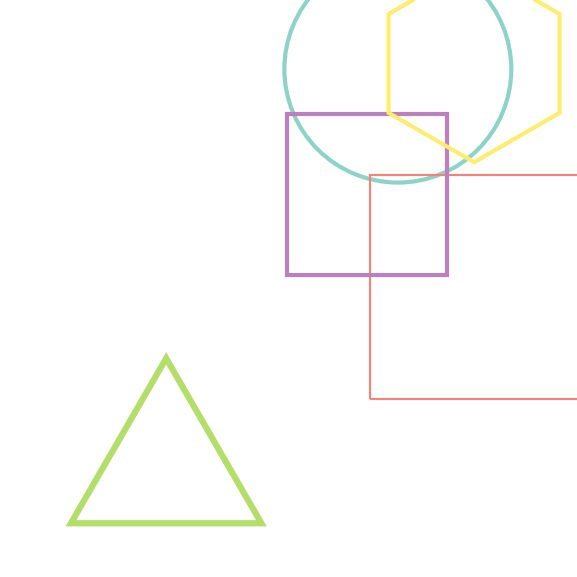[{"shape": "circle", "thickness": 2, "radius": 0.98, "center": [0.689, 0.879]}, {"shape": "square", "thickness": 1, "radius": 0.97, "center": [0.835, 0.502]}, {"shape": "triangle", "thickness": 3, "radius": 0.95, "center": [0.288, 0.188]}, {"shape": "square", "thickness": 2, "radius": 0.69, "center": [0.635, 0.663]}, {"shape": "hexagon", "thickness": 2, "radius": 0.86, "center": [0.821, 0.889]}]